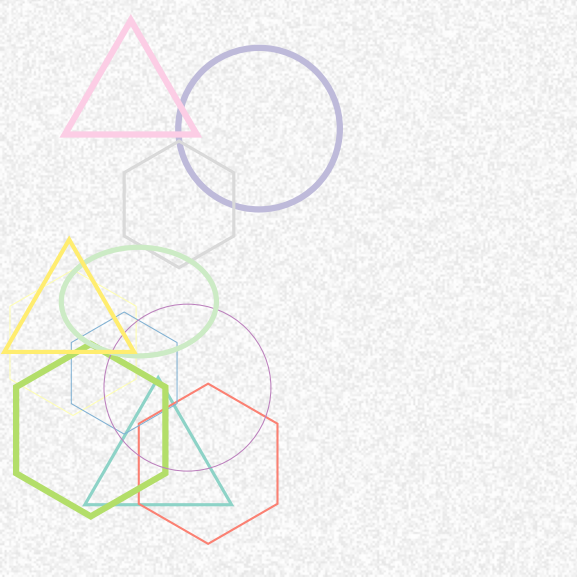[{"shape": "triangle", "thickness": 1.5, "radius": 0.73, "center": [0.274, 0.198]}, {"shape": "hexagon", "thickness": 0.5, "radius": 0.63, "center": [0.126, 0.406]}, {"shape": "circle", "thickness": 3, "radius": 0.7, "center": [0.449, 0.776]}, {"shape": "hexagon", "thickness": 1, "radius": 0.69, "center": [0.36, 0.196]}, {"shape": "hexagon", "thickness": 0.5, "radius": 0.53, "center": [0.215, 0.353]}, {"shape": "hexagon", "thickness": 3, "radius": 0.75, "center": [0.157, 0.254]}, {"shape": "triangle", "thickness": 3, "radius": 0.66, "center": [0.227, 0.832]}, {"shape": "hexagon", "thickness": 1.5, "radius": 0.55, "center": [0.31, 0.645]}, {"shape": "circle", "thickness": 0.5, "radius": 0.72, "center": [0.325, 0.328]}, {"shape": "oval", "thickness": 2.5, "radius": 0.67, "center": [0.24, 0.477]}, {"shape": "triangle", "thickness": 2, "radius": 0.65, "center": [0.12, 0.455]}]